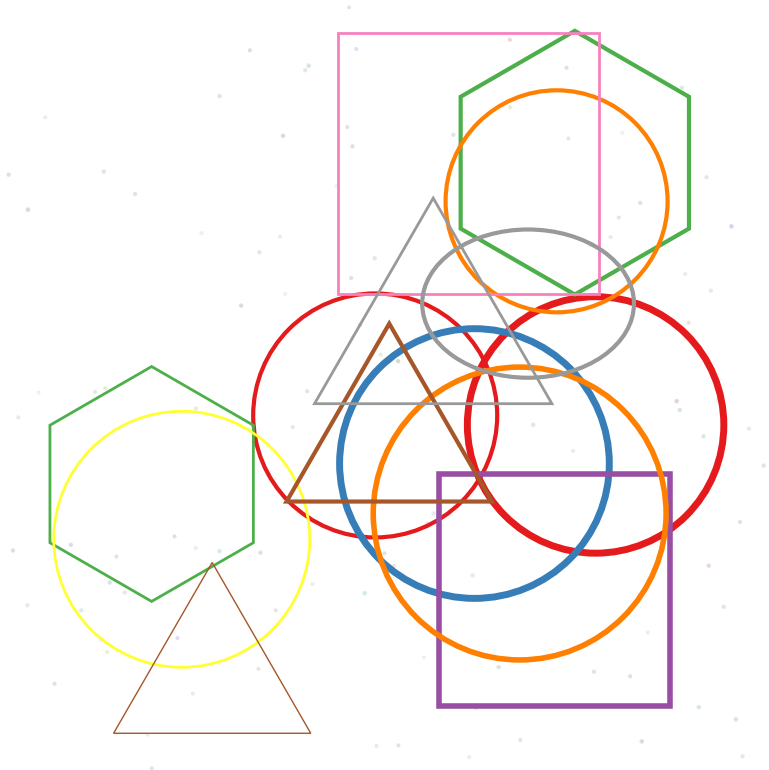[{"shape": "circle", "thickness": 1.5, "radius": 0.79, "center": [0.487, 0.46]}, {"shape": "circle", "thickness": 2.5, "radius": 0.83, "center": [0.773, 0.448]}, {"shape": "circle", "thickness": 2.5, "radius": 0.88, "center": [0.616, 0.398]}, {"shape": "hexagon", "thickness": 1, "radius": 0.76, "center": [0.197, 0.371]}, {"shape": "hexagon", "thickness": 1.5, "radius": 0.86, "center": [0.747, 0.789]}, {"shape": "square", "thickness": 2, "radius": 0.75, "center": [0.72, 0.234]}, {"shape": "circle", "thickness": 1.5, "radius": 0.72, "center": [0.723, 0.739]}, {"shape": "circle", "thickness": 2, "radius": 0.95, "center": [0.675, 0.333]}, {"shape": "circle", "thickness": 1, "radius": 0.83, "center": [0.236, 0.3]}, {"shape": "triangle", "thickness": 1.5, "radius": 0.77, "center": [0.506, 0.426]}, {"shape": "triangle", "thickness": 0.5, "radius": 0.74, "center": [0.276, 0.122]}, {"shape": "square", "thickness": 1, "radius": 0.85, "center": [0.609, 0.787]}, {"shape": "oval", "thickness": 1.5, "radius": 0.69, "center": [0.686, 0.606]}, {"shape": "triangle", "thickness": 1, "radius": 0.89, "center": [0.563, 0.565]}]